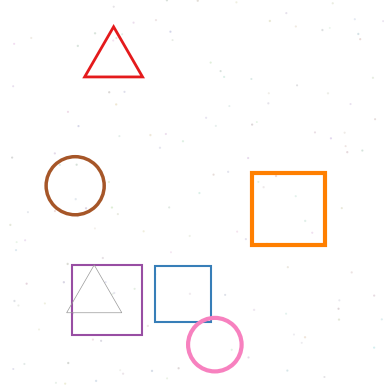[{"shape": "triangle", "thickness": 2, "radius": 0.43, "center": [0.295, 0.844]}, {"shape": "square", "thickness": 1.5, "radius": 0.36, "center": [0.475, 0.235]}, {"shape": "square", "thickness": 1.5, "radius": 0.45, "center": [0.278, 0.221]}, {"shape": "square", "thickness": 3, "radius": 0.47, "center": [0.749, 0.457]}, {"shape": "circle", "thickness": 2.5, "radius": 0.38, "center": [0.195, 0.518]}, {"shape": "circle", "thickness": 3, "radius": 0.35, "center": [0.558, 0.105]}, {"shape": "triangle", "thickness": 0.5, "radius": 0.41, "center": [0.245, 0.229]}]